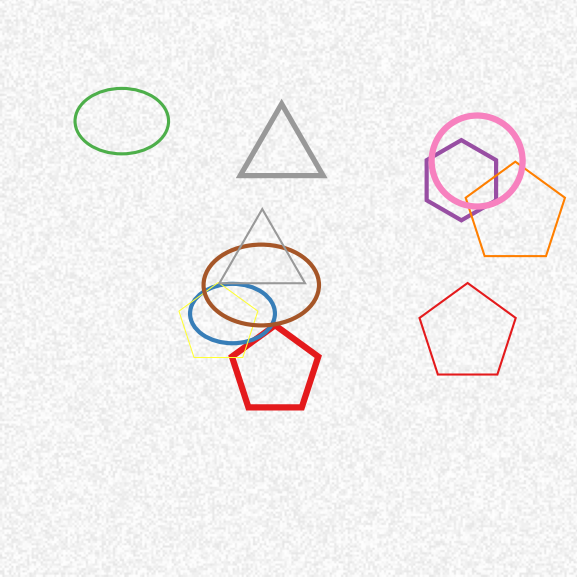[{"shape": "pentagon", "thickness": 3, "radius": 0.39, "center": [0.476, 0.357]}, {"shape": "pentagon", "thickness": 1, "radius": 0.44, "center": [0.81, 0.421]}, {"shape": "oval", "thickness": 2, "radius": 0.37, "center": [0.403, 0.456]}, {"shape": "oval", "thickness": 1.5, "radius": 0.4, "center": [0.211, 0.789]}, {"shape": "hexagon", "thickness": 2, "radius": 0.35, "center": [0.799, 0.687]}, {"shape": "pentagon", "thickness": 1, "radius": 0.45, "center": [0.892, 0.629]}, {"shape": "pentagon", "thickness": 0.5, "radius": 0.36, "center": [0.378, 0.438]}, {"shape": "oval", "thickness": 2, "radius": 0.5, "center": [0.452, 0.506]}, {"shape": "circle", "thickness": 3, "radius": 0.39, "center": [0.826, 0.72]}, {"shape": "triangle", "thickness": 2.5, "radius": 0.41, "center": [0.488, 0.736]}, {"shape": "triangle", "thickness": 1, "radius": 0.43, "center": [0.454, 0.551]}]